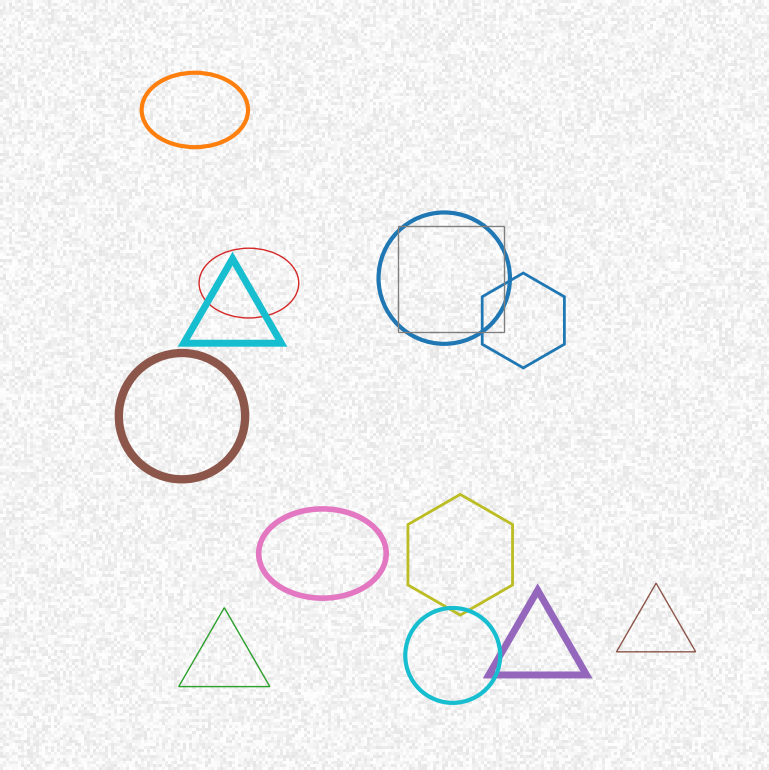[{"shape": "circle", "thickness": 1.5, "radius": 0.43, "center": [0.577, 0.639]}, {"shape": "hexagon", "thickness": 1, "radius": 0.31, "center": [0.68, 0.584]}, {"shape": "oval", "thickness": 1.5, "radius": 0.35, "center": [0.253, 0.857]}, {"shape": "triangle", "thickness": 0.5, "radius": 0.34, "center": [0.291, 0.142]}, {"shape": "oval", "thickness": 0.5, "radius": 0.32, "center": [0.323, 0.632]}, {"shape": "triangle", "thickness": 2.5, "radius": 0.37, "center": [0.698, 0.16]}, {"shape": "circle", "thickness": 3, "radius": 0.41, "center": [0.236, 0.46]}, {"shape": "triangle", "thickness": 0.5, "radius": 0.3, "center": [0.852, 0.183]}, {"shape": "oval", "thickness": 2, "radius": 0.41, "center": [0.419, 0.281]}, {"shape": "square", "thickness": 0.5, "radius": 0.34, "center": [0.586, 0.637]}, {"shape": "hexagon", "thickness": 1, "radius": 0.39, "center": [0.598, 0.28]}, {"shape": "circle", "thickness": 1.5, "radius": 0.31, "center": [0.588, 0.149]}, {"shape": "triangle", "thickness": 2.5, "radius": 0.37, "center": [0.302, 0.591]}]